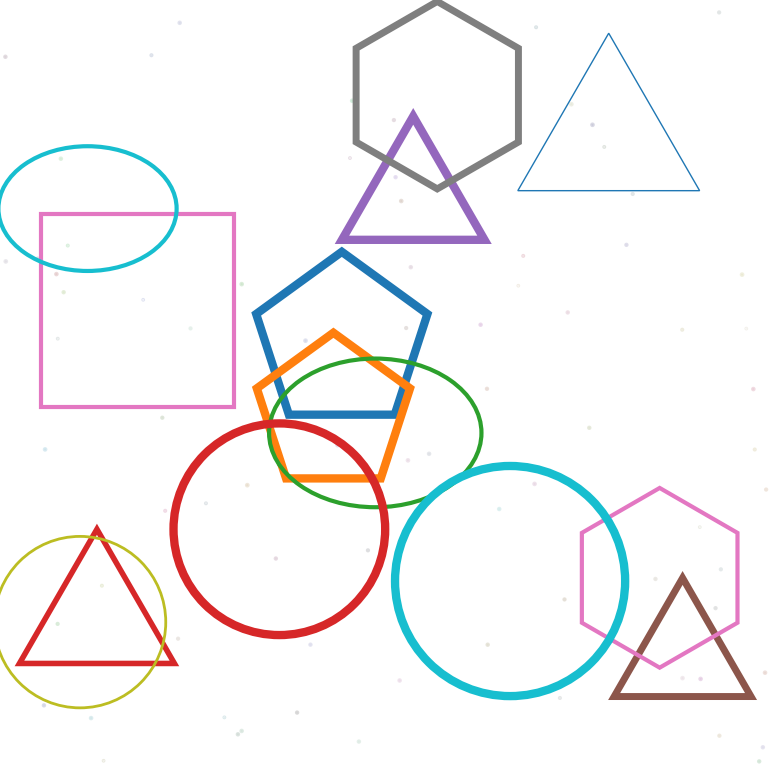[{"shape": "triangle", "thickness": 0.5, "radius": 0.68, "center": [0.791, 0.821]}, {"shape": "pentagon", "thickness": 3, "radius": 0.58, "center": [0.444, 0.556]}, {"shape": "pentagon", "thickness": 3, "radius": 0.52, "center": [0.433, 0.463]}, {"shape": "oval", "thickness": 1.5, "radius": 0.69, "center": [0.487, 0.438]}, {"shape": "triangle", "thickness": 2, "radius": 0.58, "center": [0.126, 0.196]}, {"shape": "circle", "thickness": 3, "radius": 0.69, "center": [0.363, 0.313]}, {"shape": "triangle", "thickness": 3, "radius": 0.53, "center": [0.537, 0.742]}, {"shape": "triangle", "thickness": 2.5, "radius": 0.51, "center": [0.886, 0.147]}, {"shape": "square", "thickness": 1.5, "radius": 0.63, "center": [0.179, 0.597]}, {"shape": "hexagon", "thickness": 1.5, "radius": 0.58, "center": [0.857, 0.25]}, {"shape": "hexagon", "thickness": 2.5, "radius": 0.61, "center": [0.568, 0.876]}, {"shape": "circle", "thickness": 1, "radius": 0.56, "center": [0.104, 0.192]}, {"shape": "oval", "thickness": 1.5, "radius": 0.58, "center": [0.114, 0.729]}, {"shape": "circle", "thickness": 3, "radius": 0.75, "center": [0.662, 0.245]}]